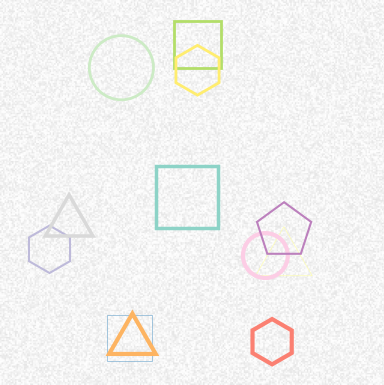[{"shape": "square", "thickness": 2.5, "radius": 0.41, "center": [0.485, 0.489]}, {"shape": "triangle", "thickness": 0.5, "radius": 0.42, "center": [0.737, 0.326]}, {"shape": "hexagon", "thickness": 1.5, "radius": 0.31, "center": [0.129, 0.353]}, {"shape": "hexagon", "thickness": 3, "radius": 0.29, "center": [0.707, 0.112]}, {"shape": "square", "thickness": 0.5, "radius": 0.29, "center": [0.336, 0.122]}, {"shape": "triangle", "thickness": 3, "radius": 0.35, "center": [0.344, 0.116]}, {"shape": "square", "thickness": 2, "radius": 0.31, "center": [0.513, 0.883]}, {"shape": "circle", "thickness": 3, "radius": 0.29, "center": [0.689, 0.336]}, {"shape": "triangle", "thickness": 2.5, "radius": 0.36, "center": [0.179, 0.423]}, {"shape": "pentagon", "thickness": 1.5, "radius": 0.37, "center": [0.738, 0.401]}, {"shape": "circle", "thickness": 2, "radius": 0.42, "center": [0.315, 0.824]}, {"shape": "hexagon", "thickness": 2, "radius": 0.32, "center": [0.513, 0.818]}]